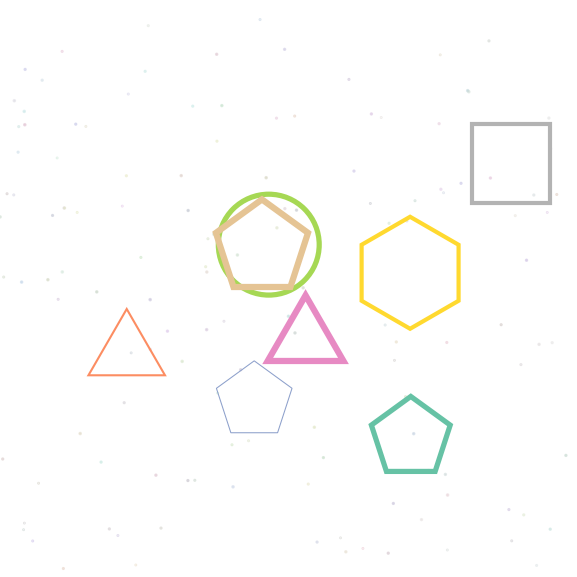[{"shape": "pentagon", "thickness": 2.5, "radius": 0.36, "center": [0.711, 0.241]}, {"shape": "triangle", "thickness": 1, "radius": 0.38, "center": [0.219, 0.388]}, {"shape": "pentagon", "thickness": 0.5, "radius": 0.34, "center": [0.44, 0.305]}, {"shape": "triangle", "thickness": 3, "radius": 0.38, "center": [0.529, 0.412]}, {"shape": "circle", "thickness": 2.5, "radius": 0.44, "center": [0.465, 0.576]}, {"shape": "hexagon", "thickness": 2, "radius": 0.48, "center": [0.71, 0.527]}, {"shape": "pentagon", "thickness": 3, "radius": 0.42, "center": [0.454, 0.57]}, {"shape": "square", "thickness": 2, "radius": 0.34, "center": [0.885, 0.717]}]